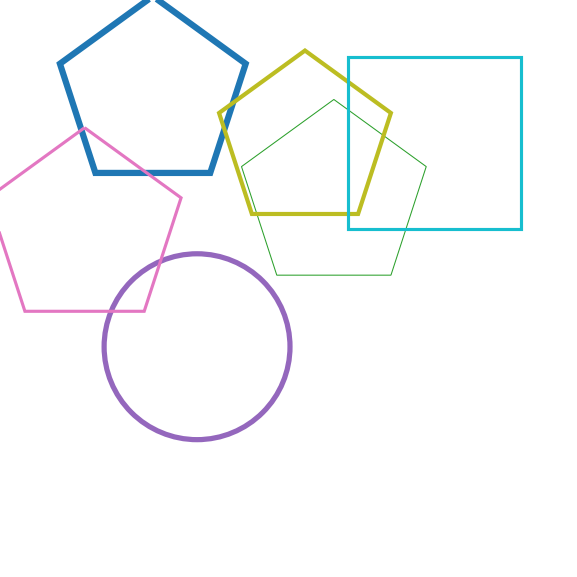[{"shape": "pentagon", "thickness": 3, "radius": 0.85, "center": [0.265, 0.837]}, {"shape": "pentagon", "thickness": 0.5, "radius": 0.84, "center": [0.578, 0.659]}, {"shape": "circle", "thickness": 2.5, "radius": 0.8, "center": [0.341, 0.399]}, {"shape": "pentagon", "thickness": 1.5, "radius": 0.88, "center": [0.146, 0.602]}, {"shape": "pentagon", "thickness": 2, "radius": 0.78, "center": [0.528, 0.755]}, {"shape": "square", "thickness": 1.5, "radius": 0.75, "center": [0.752, 0.752]}]